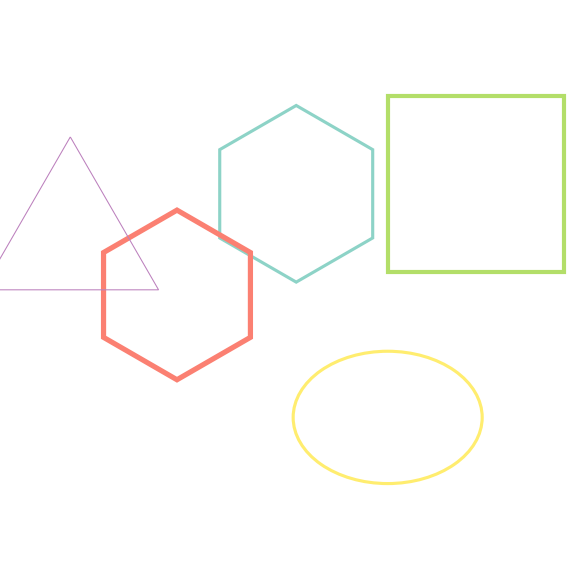[{"shape": "hexagon", "thickness": 1.5, "radius": 0.76, "center": [0.513, 0.664]}, {"shape": "hexagon", "thickness": 2.5, "radius": 0.73, "center": [0.306, 0.488]}, {"shape": "square", "thickness": 2, "radius": 0.76, "center": [0.824, 0.681]}, {"shape": "triangle", "thickness": 0.5, "radius": 0.88, "center": [0.122, 0.586]}, {"shape": "oval", "thickness": 1.5, "radius": 0.82, "center": [0.671, 0.276]}]